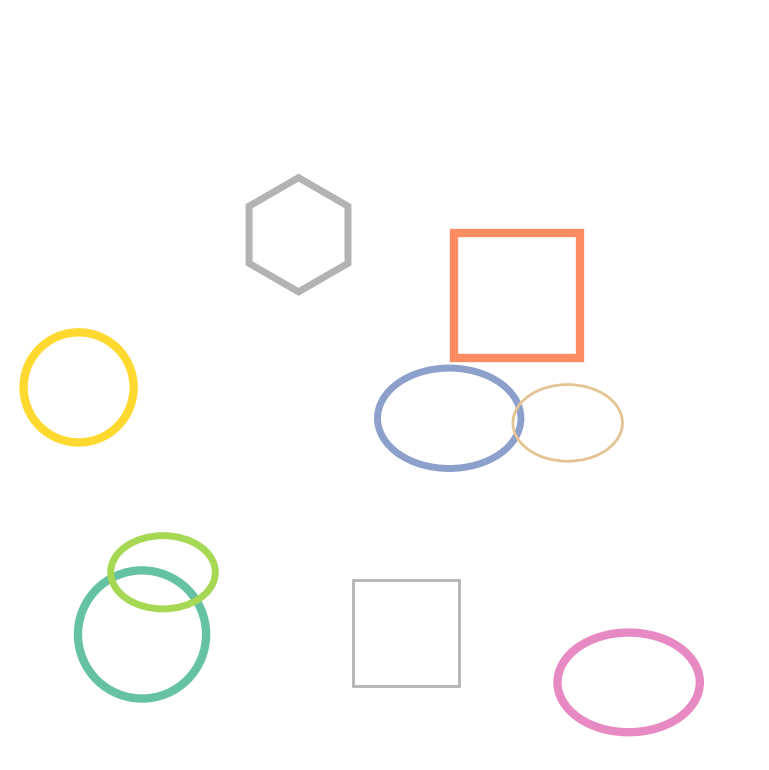[{"shape": "circle", "thickness": 3, "radius": 0.42, "center": [0.184, 0.176]}, {"shape": "square", "thickness": 3, "radius": 0.41, "center": [0.671, 0.616]}, {"shape": "oval", "thickness": 2.5, "radius": 0.47, "center": [0.583, 0.457]}, {"shape": "oval", "thickness": 3, "radius": 0.46, "center": [0.816, 0.114]}, {"shape": "oval", "thickness": 2.5, "radius": 0.34, "center": [0.212, 0.257]}, {"shape": "circle", "thickness": 3, "radius": 0.36, "center": [0.102, 0.497]}, {"shape": "oval", "thickness": 1, "radius": 0.36, "center": [0.737, 0.451]}, {"shape": "hexagon", "thickness": 2.5, "radius": 0.37, "center": [0.388, 0.695]}, {"shape": "square", "thickness": 1, "radius": 0.34, "center": [0.527, 0.178]}]